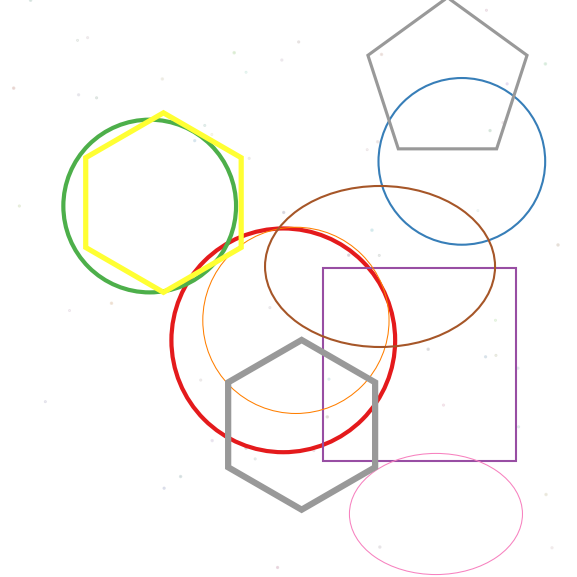[{"shape": "circle", "thickness": 2, "radius": 0.97, "center": [0.491, 0.41]}, {"shape": "circle", "thickness": 1, "radius": 0.72, "center": [0.8, 0.72]}, {"shape": "circle", "thickness": 2, "radius": 0.75, "center": [0.259, 0.642]}, {"shape": "square", "thickness": 1, "radius": 0.83, "center": [0.726, 0.368]}, {"shape": "circle", "thickness": 0.5, "radius": 0.81, "center": [0.512, 0.444]}, {"shape": "hexagon", "thickness": 2.5, "radius": 0.78, "center": [0.283, 0.648]}, {"shape": "oval", "thickness": 1, "radius": 1.0, "center": [0.658, 0.538]}, {"shape": "oval", "thickness": 0.5, "radius": 0.75, "center": [0.755, 0.109]}, {"shape": "hexagon", "thickness": 3, "radius": 0.73, "center": [0.522, 0.264]}, {"shape": "pentagon", "thickness": 1.5, "radius": 0.72, "center": [0.775, 0.859]}]